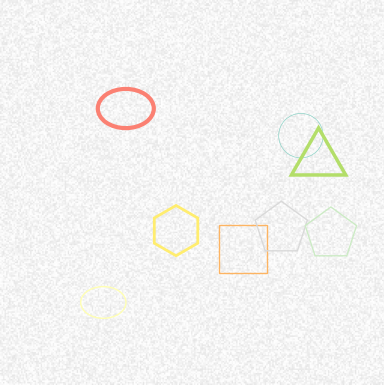[{"shape": "circle", "thickness": 0.5, "radius": 0.29, "center": [0.782, 0.648]}, {"shape": "oval", "thickness": 1, "radius": 0.29, "center": [0.268, 0.214]}, {"shape": "oval", "thickness": 3, "radius": 0.36, "center": [0.327, 0.718]}, {"shape": "square", "thickness": 1, "radius": 0.31, "center": [0.631, 0.354]}, {"shape": "triangle", "thickness": 2.5, "radius": 0.41, "center": [0.827, 0.586]}, {"shape": "pentagon", "thickness": 1, "radius": 0.36, "center": [0.731, 0.406]}, {"shape": "pentagon", "thickness": 1, "radius": 0.35, "center": [0.86, 0.392]}, {"shape": "hexagon", "thickness": 2, "radius": 0.33, "center": [0.457, 0.401]}]